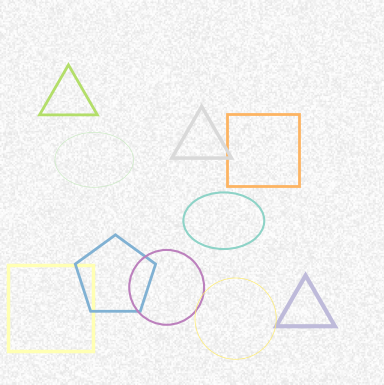[{"shape": "oval", "thickness": 1.5, "radius": 0.53, "center": [0.581, 0.427]}, {"shape": "square", "thickness": 2.5, "radius": 0.56, "center": [0.131, 0.199]}, {"shape": "triangle", "thickness": 3, "radius": 0.44, "center": [0.794, 0.197]}, {"shape": "pentagon", "thickness": 2, "radius": 0.55, "center": [0.3, 0.28]}, {"shape": "square", "thickness": 2, "radius": 0.46, "center": [0.683, 0.611]}, {"shape": "triangle", "thickness": 2, "radius": 0.43, "center": [0.178, 0.745]}, {"shape": "triangle", "thickness": 2.5, "radius": 0.45, "center": [0.524, 0.634]}, {"shape": "circle", "thickness": 1.5, "radius": 0.49, "center": [0.433, 0.254]}, {"shape": "oval", "thickness": 0.5, "radius": 0.51, "center": [0.245, 0.585]}, {"shape": "circle", "thickness": 0.5, "radius": 0.53, "center": [0.612, 0.172]}]